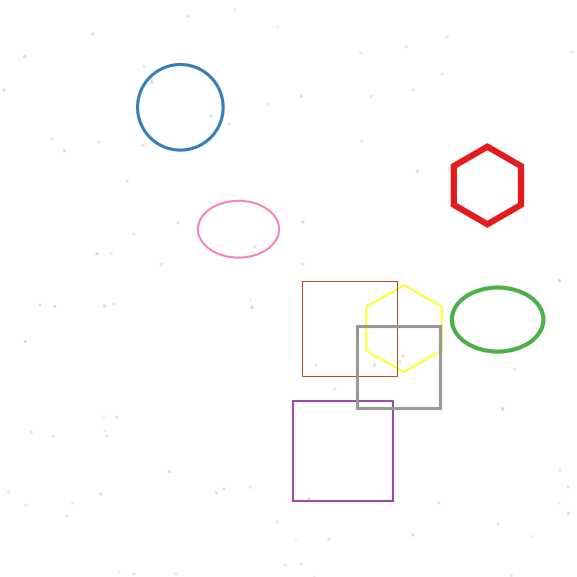[{"shape": "hexagon", "thickness": 3, "radius": 0.34, "center": [0.844, 0.678]}, {"shape": "circle", "thickness": 1.5, "radius": 0.37, "center": [0.312, 0.813]}, {"shape": "oval", "thickness": 2, "radius": 0.4, "center": [0.862, 0.446]}, {"shape": "square", "thickness": 1, "radius": 0.43, "center": [0.593, 0.218]}, {"shape": "hexagon", "thickness": 1, "radius": 0.38, "center": [0.7, 0.43]}, {"shape": "square", "thickness": 0.5, "radius": 0.41, "center": [0.605, 0.43]}, {"shape": "oval", "thickness": 1, "radius": 0.35, "center": [0.413, 0.602]}, {"shape": "square", "thickness": 1.5, "radius": 0.36, "center": [0.69, 0.363]}]